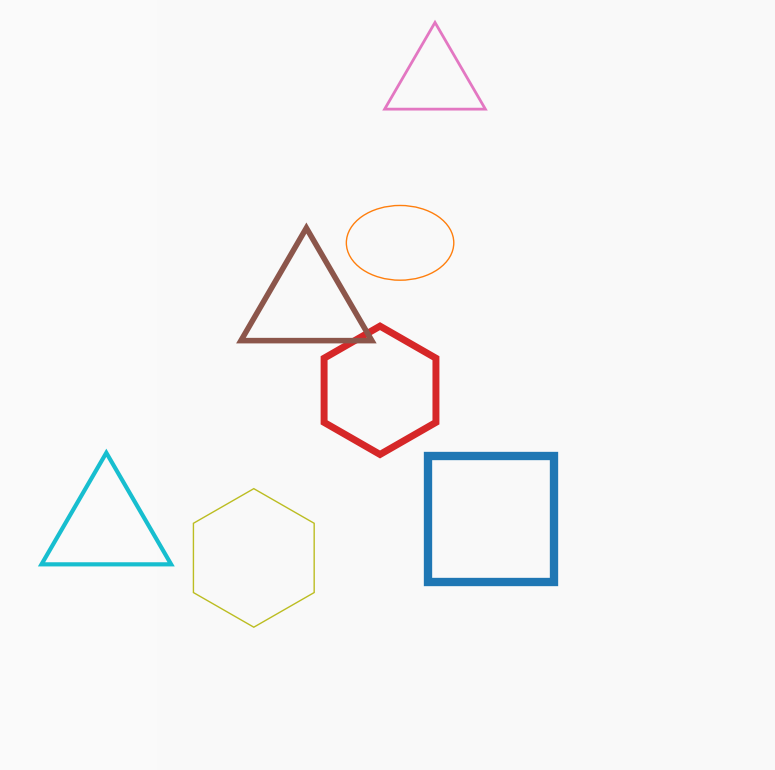[{"shape": "square", "thickness": 3, "radius": 0.41, "center": [0.634, 0.326]}, {"shape": "oval", "thickness": 0.5, "radius": 0.35, "center": [0.516, 0.685]}, {"shape": "hexagon", "thickness": 2.5, "radius": 0.42, "center": [0.49, 0.493]}, {"shape": "triangle", "thickness": 2, "radius": 0.49, "center": [0.395, 0.606]}, {"shape": "triangle", "thickness": 1, "radius": 0.38, "center": [0.561, 0.896]}, {"shape": "hexagon", "thickness": 0.5, "radius": 0.45, "center": [0.327, 0.275]}, {"shape": "triangle", "thickness": 1.5, "radius": 0.48, "center": [0.137, 0.315]}]